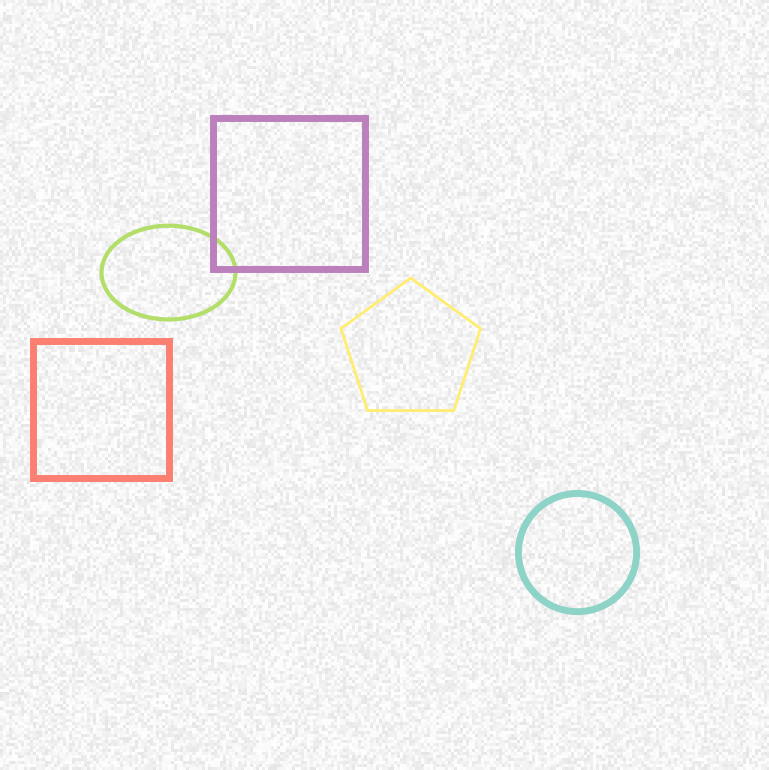[{"shape": "circle", "thickness": 2.5, "radius": 0.38, "center": [0.75, 0.282]}, {"shape": "square", "thickness": 2.5, "radius": 0.44, "center": [0.131, 0.468]}, {"shape": "oval", "thickness": 1.5, "radius": 0.43, "center": [0.219, 0.646]}, {"shape": "square", "thickness": 2.5, "radius": 0.49, "center": [0.375, 0.749]}, {"shape": "pentagon", "thickness": 1, "radius": 0.48, "center": [0.533, 0.544]}]